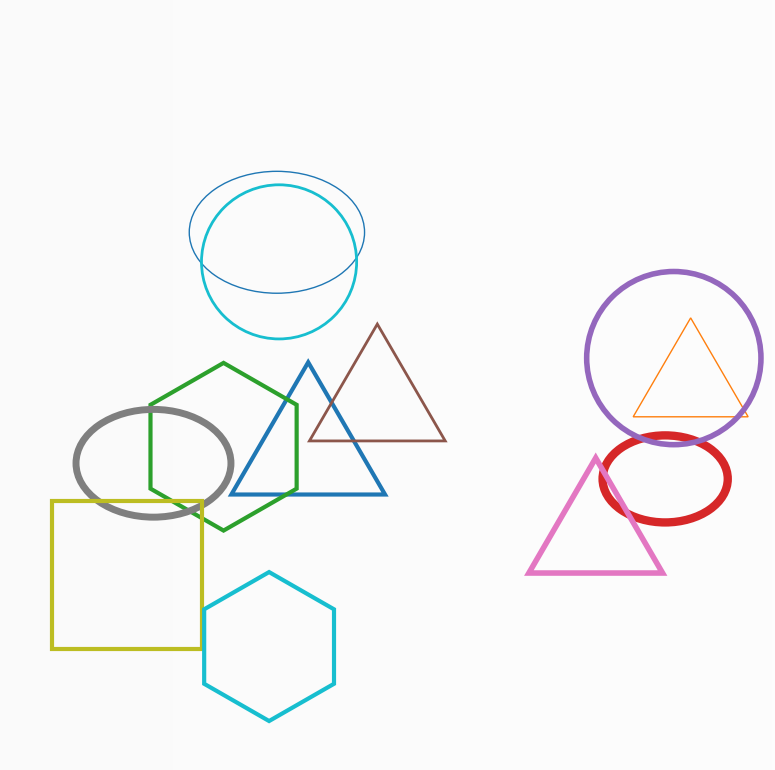[{"shape": "triangle", "thickness": 1.5, "radius": 0.57, "center": [0.398, 0.415]}, {"shape": "oval", "thickness": 0.5, "radius": 0.57, "center": [0.357, 0.698]}, {"shape": "triangle", "thickness": 0.5, "radius": 0.43, "center": [0.891, 0.502]}, {"shape": "hexagon", "thickness": 1.5, "radius": 0.54, "center": [0.288, 0.42]}, {"shape": "oval", "thickness": 3, "radius": 0.4, "center": [0.858, 0.378]}, {"shape": "circle", "thickness": 2, "radius": 0.56, "center": [0.869, 0.535]}, {"shape": "triangle", "thickness": 1, "radius": 0.51, "center": [0.487, 0.478]}, {"shape": "triangle", "thickness": 2, "radius": 0.5, "center": [0.769, 0.306]}, {"shape": "oval", "thickness": 2.5, "radius": 0.5, "center": [0.198, 0.398]}, {"shape": "square", "thickness": 1.5, "radius": 0.48, "center": [0.164, 0.253]}, {"shape": "circle", "thickness": 1, "radius": 0.5, "center": [0.36, 0.66]}, {"shape": "hexagon", "thickness": 1.5, "radius": 0.48, "center": [0.347, 0.16]}]